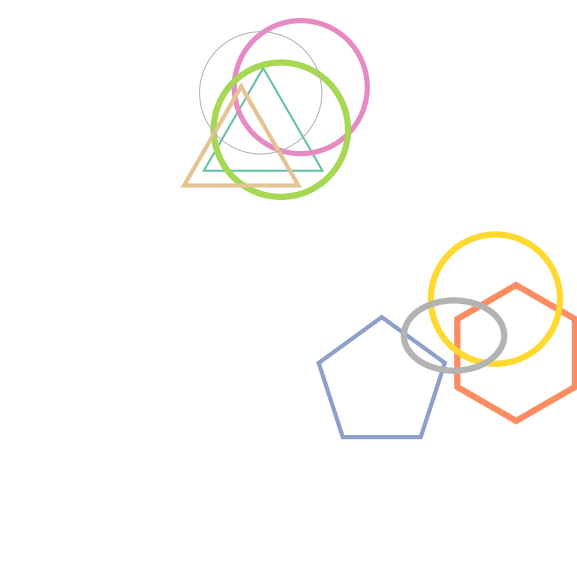[{"shape": "triangle", "thickness": 1, "radius": 0.59, "center": [0.456, 0.763]}, {"shape": "hexagon", "thickness": 3, "radius": 0.59, "center": [0.894, 0.388]}, {"shape": "pentagon", "thickness": 2, "radius": 0.57, "center": [0.661, 0.335]}, {"shape": "circle", "thickness": 2.5, "radius": 0.58, "center": [0.521, 0.848]}, {"shape": "circle", "thickness": 3, "radius": 0.58, "center": [0.486, 0.775]}, {"shape": "circle", "thickness": 3, "radius": 0.56, "center": [0.858, 0.481]}, {"shape": "triangle", "thickness": 2, "radius": 0.57, "center": [0.418, 0.735]}, {"shape": "circle", "thickness": 0.5, "radius": 0.53, "center": [0.451, 0.838]}, {"shape": "oval", "thickness": 3, "radius": 0.43, "center": [0.786, 0.418]}]